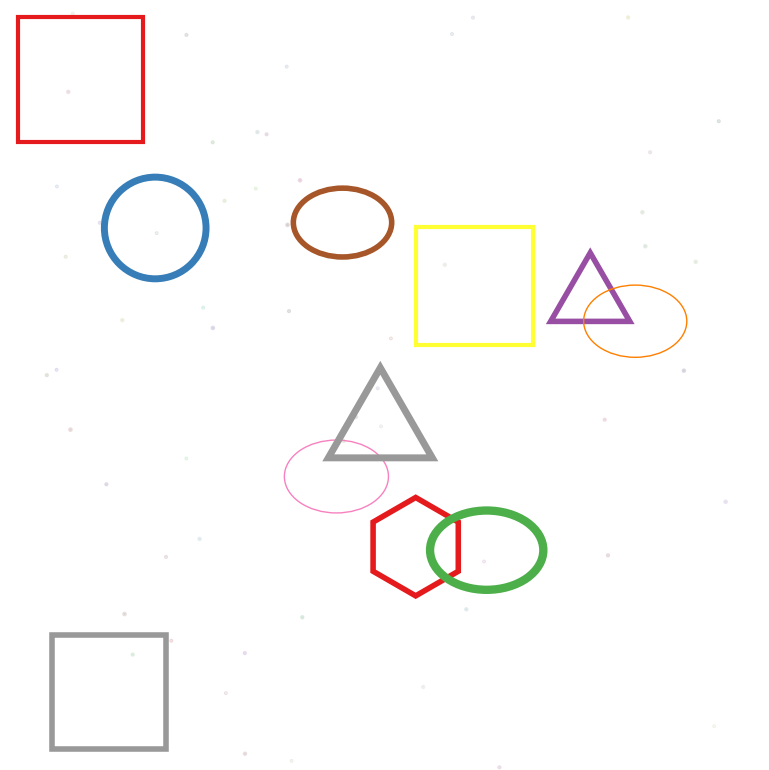[{"shape": "square", "thickness": 1.5, "radius": 0.4, "center": [0.104, 0.897]}, {"shape": "hexagon", "thickness": 2, "radius": 0.32, "center": [0.54, 0.29]}, {"shape": "circle", "thickness": 2.5, "radius": 0.33, "center": [0.202, 0.704]}, {"shape": "oval", "thickness": 3, "radius": 0.37, "center": [0.632, 0.285]}, {"shape": "triangle", "thickness": 2, "radius": 0.3, "center": [0.767, 0.612]}, {"shape": "oval", "thickness": 0.5, "radius": 0.33, "center": [0.825, 0.583]}, {"shape": "square", "thickness": 1.5, "radius": 0.38, "center": [0.616, 0.629]}, {"shape": "oval", "thickness": 2, "radius": 0.32, "center": [0.445, 0.711]}, {"shape": "oval", "thickness": 0.5, "radius": 0.34, "center": [0.437, 0.381]}, {"shape": "square", "thickness": 2, "radius": 0.37, "center": [0.141, 0.101]}, {"shape": "triangle", "thickness": 2.5, "radius": 0.39, "center": [0.494, 0.444]}]